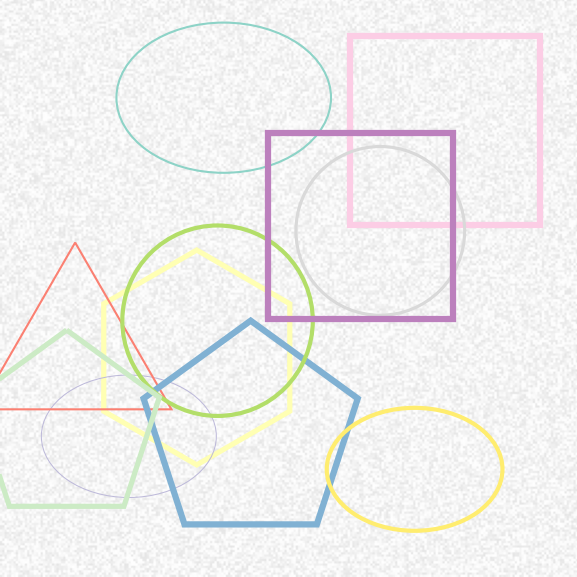[{"shape": "oval", "thickness": 1, "radius": 0.93, "center": [0.387, 0.83]}, {"shape": "hexagon", "thickness": 2.5, "radius": 0.93, "center": [0.341, 0.38]}, {"shape": "oval", "thickness": 0.5, "radius": 0.76, "center": [0.223, 0.244]}, {"shape": "triangle", "thickness": 1, "radius": 0.96, "center": [0.13, 0.387]}, {"shape": "pentagon", "thickness": 3, "radius": 0.97, "center": [0.434, 0.249]}, {"shape": "circle", "thickness": 2, "radius": 0.82, "center": [0.377, 0.444]}, {"shape": "square", "thickness": 3, "radius": 0.82, "center": [0.77, 0.773]}, {"shape": "circle", "thickness": 1.5, "radius": 0.73, "center": [0.659, 0.599]}, {"shape": "square", "thickness": 3, "radius": 0.8, "center": [0.624, 0.608]}, {"shape": "pentagon", "thickness": 2.5, "radius": 0.84, "center": [0.115, 0.259]}, {"shape": "oval", "thickness": 2, "radius": 0.76, "center": [0.718, 0.186]}]